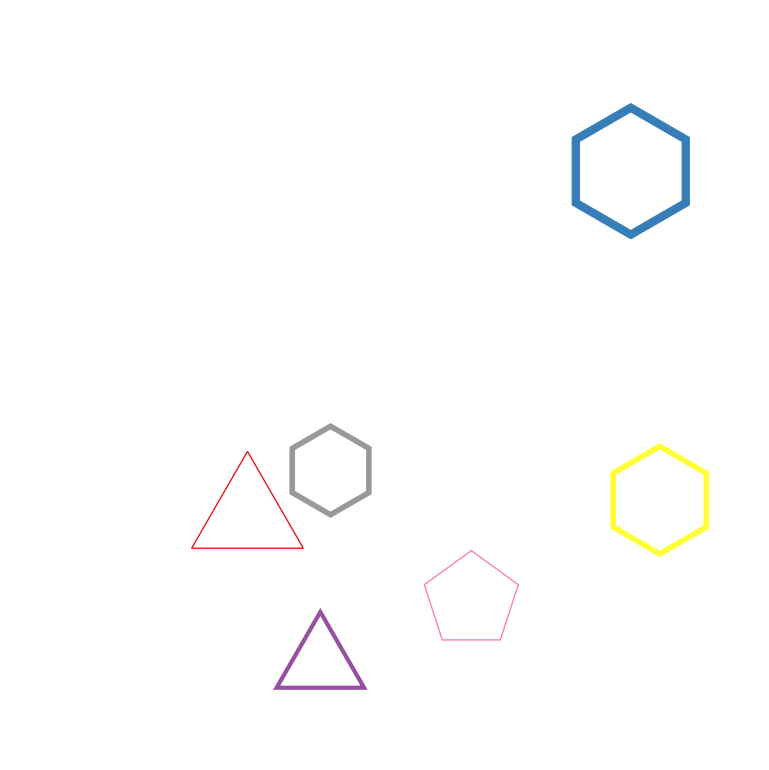[{"shape": "triangle", "thickness": 0.5, "radius": 0.42, "center": [0.321, 0.33]}, {"shape": "hexagon", "thickness": 3, "radius": 0.41, "center": [0.819, 0.778]}, {"shape": "triangle", "thickness": 1.5, "radius": 0.33, "center": [0.416, 0.14]}, {"shape": "hexagon", "thickness": 2, "radius": 0.35, "center": [0.857, 0.35]}, {"shape": "pentagon", "thickness": 0.5, "radius": 0.32, "center": [0.612, 0.221]}, {"shape": "hexagon", "thickness": 2, "radius": 0.29, "center": [0.429, 0.389]}]